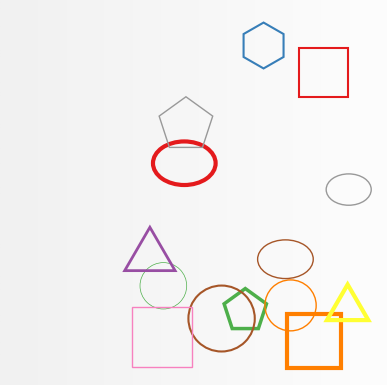[{"shape": "oval", "thickness": 3, "radius": 0.4, "center": [0.476, 0.576]}, {"shape": "square", "thickness": 1.5, "radius": 0.32, "center": [0.836, 0.812]}, {"shape": "hexagon", "thickness": 1.5, "radius": 0.3, "center": [0.68, 0.882]}, {"shape": "pentagon", "thickness": 2.5, "radius": 0.29, "center": [0.633, 0.193]}, {"shape": "circle", "thickness": 0.5, "radius": 0.3, "center": [0.422, 0.258]}, {"shape": "triangle", "thickness": 2, "radius": 0.38, "center": [0.387, 0.335]}, {"shape": "circle", "thickness": 1, "radius": 0.33, "center": [0.75, 0.207]}, {"shape": "square", "thickness": 3, "radius": 0.35, "center": [0.81, 0.115]}, {"shape": "triangle", "thickness": 3, "radius": 0.31, "center": [0.897, 0.199]}, {"shape": "circle", "thickness": 1.5, "radius": 0.43, "center": [0.572, 0.173]}, {"shape": "oval", "thickness": 1, "radius": 0.36, "center": [0.737, 0.327]}, {"shape": "square", "thickness": 1, "radius": 0.39, "center": [0.418, 0.124]}, {"shape": "pentagon", "thickness": 1, "radius": 0.36, "center": [0.48, 0.676]}, {"shape": "oval", "thickness": 1, "radius": 0.29, "center": [0.9, 0.508]}]